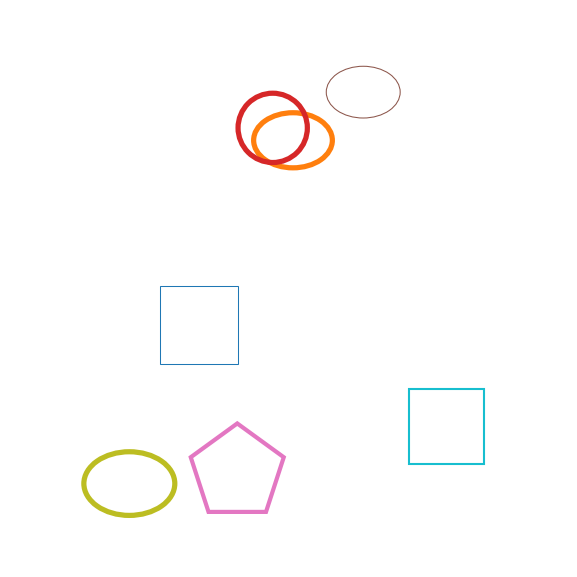[{"shape": "square", "thickness": 0.5, "radius": 0.34, "center": [0.345, 0.436]}, {"shape": "oval", "thickness": 2.5, "radius": 0.34, "center": [0.507, 0.756]}, {"shape": "circle", "thickness": 2.5, "radius": 0.3, "center": [0.472, 0.778]}, {"shape": "oval", "thickness": 0.5, "radius": 0.32, "center": [0.629, 0.84]}, {"shape": "pentagon", "thickness": 2, "radius": 0.42, "center": [0.411, 0.181]}, {"shape": "oval", "thickness": 2.5, "radius": 0.39, "center": [0.224, 0.162]}, {"shape": "square", "thickness": 1, "radius": 0.33, "center": [0.773, 0.261]}]